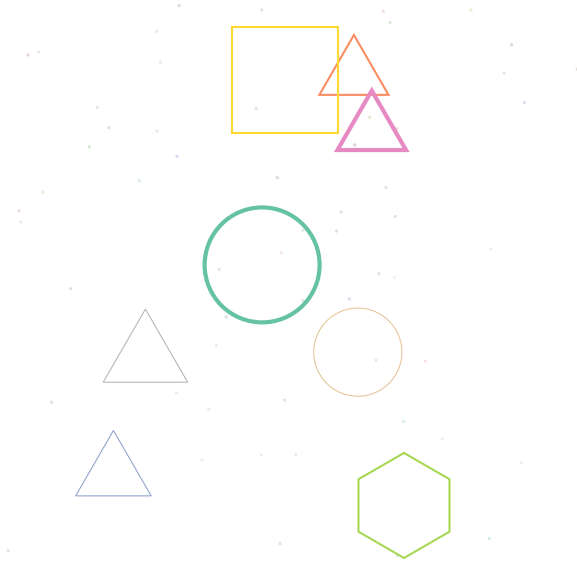[{"shape": "circle", "thickness": 2, "radius": 0.5, "center": [0.454, 0.54]}, {"shape": "triangle", "thickness": 1, "radius": 0.35, "center": [0.613, 0.869]}, {"shape": "triangle", "thickness": 0.5, "radius": 0.38, "center": [0.196, 0.178]}, {"shape": "triangle", "thickness": 2, "radius": 0.34, "center": [0.644, 0.774]}, {"shape": "hexagon", "thickness": 1, "radius": 0.45, "center": [0.7, 0.124]}, {"shape": "square", "thickness": 1, "radius": 0.46, "center": [0.493, 0.86]}, {"shape": "circle", "thickness": 0.5, "radius": 0.38, "center": [0.62, 0.389]}, {"shape": "triangle", "thickness": 0.5, "radius": 0.42, "center": [0.252, 0.379]}]